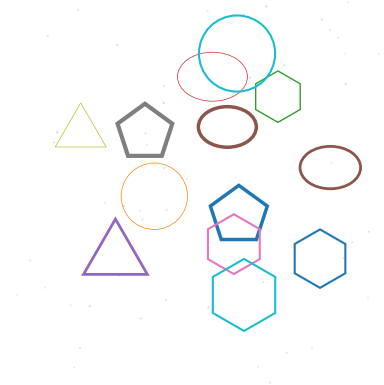[{"shape": "hexagon", "thickness": 1.5, "radius": 0.38, "center": [0.831, 0.328]}, {"shape": "pentagon", "thickness": 2.5, "radius": 0.39, "center": [0.62, 0.441]}, {"shape": "circle", "thickness": 0.5, "radius": 0.43, "center": [0.401, 0.49]}, {"shape": "hexagon", "thickness": 1, "radius": 0.33, "center": [0.722, 0.749]}, {"shape": "oval", "thickness": 0.5, "radius": 0.45, "center": [0.552, 0.801]}, {"shape": "triangle", "thickness": 2, "radius": 0.48, "center": [0.3, 0.335]}, {"shape": "oval", "thickness": 2, "radius": 0.39, "center": [0.858, 0.565]}, {"shape": "oval", "thickness": 2.5, "radius": 0.38, "center": [0.591, 0.67]}, {"shape": "hexagon", "thickness": 1.5, "radius": 0.39, "center": [0.607, 0.366]}, {"shape": "pentagon", "thickness": 3, "radius": 0.37, "center": [0.376, 0.656]}, {"shape": "triangle", "thickness": 0.5, "radius": 0.38, "center": [0.21, 0.656]}, {"shape": "hexagon", "thickness": 1.5, "radius": 0.47, "center": [0.634, 0.234]}, {"shape": "circle", "thickness": 1.5, "radius": 0.49, "center": [0.616, 0.861]}]